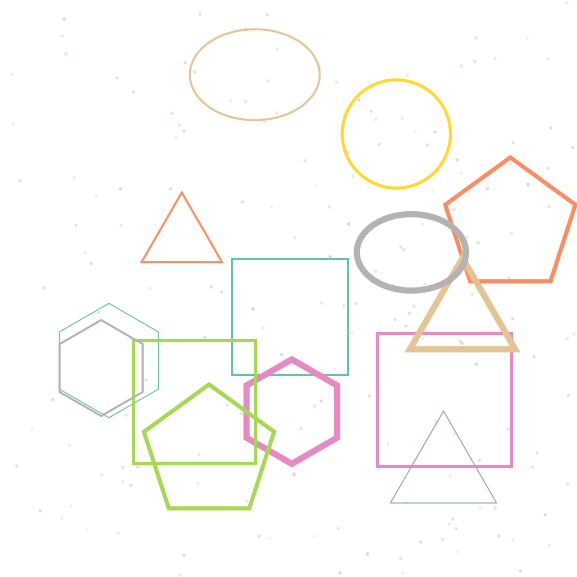[{"shape": "square", "thickness": 1, "radius": 0.5, "center": [0.503, 0.45]}, {"shape": "hexagon", "thickness": 0.5, "radius": 0.5, "center": [0.189, 0.375]}, {"shape": "triangle", "thickness": 1, "radius": 0.4, "center": [0.315, 0.586]}, {"shape": "pentagon", "thickness": 2, "radius": 0.59, "center": [0.884, 0.608]}, {"shape": "triangle", "thickness": 0.5, "radius": 0.53, "center": [0.768, 0.181]}, {"shape": "hexagon", "thickness": 3, "radius": 0.45, "center": [0.505, 0.286]}, {"shape": "square", "thickness": 1.5, "radius": 0.58, "center": [0.768, 0.308]}, {"shape": "pentagon", "thickness": 2, "radius": 0.59, "center": [0.362, 0.215]}, {"shape": "square", "thickness": 1.5, "radius": 0.53, "center": [0.336, 0.304]}, {"shape": "circle", "thickness": 1.5, "radius": 0.47, "center": [0.686, 0.767]}, {"shape": "oval", "thickness": 1, "radius": 0.56, "center": [0.441, 0.87]}, {"shape": "triangle", "thickness": 3, "radius": 0.53, "center": [0.801, 0.447]}, {"shape": "hexagon", "thickness": 1, "radius": 0.42, "center": [0.175, 0.362]}, {"shape": "oval", "thickness": 3, "radius": 0.47, "center": [0.712, 0.562]}]